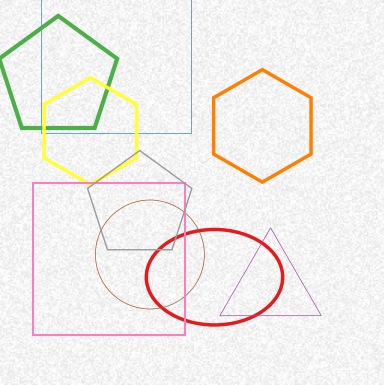[{"shape": "oval", "thickness": 2.5, "radius": 0.89, "center": [0.557, 0.28]}, {"shape": "square", "thickness": 0.5, "radius": 0.97, "center": [0.301, 0.848]}, {"shape": "pentagon", "thickness": 3, "radius": 0.81, "center": [0.151, 0.798]}, {"shape": "triangle", "thickness": 0.5, "radius": 0.76, "center": [0.703, 0.256]}, {"shape": "hexagon", "thickness": 2.5, "radius": 0.73, "center": [0.681, 0.673]}, {"shape": "hexagon", "thickness": 2.5, "radius": 0.69, "center": [0.235, 0.659]}, {"shape": "circle", "thickness": 0.5, "radius": 0.71, "center": [0.389, 0.339]}, {"shape": "square", "thickness": 1.5, "radius": 0.99, "center": [0.282, 0.328]}, {"shape": "pentagon", "thickness": 1, "radius": 0.71, "center": [0.363, 0.467]}]